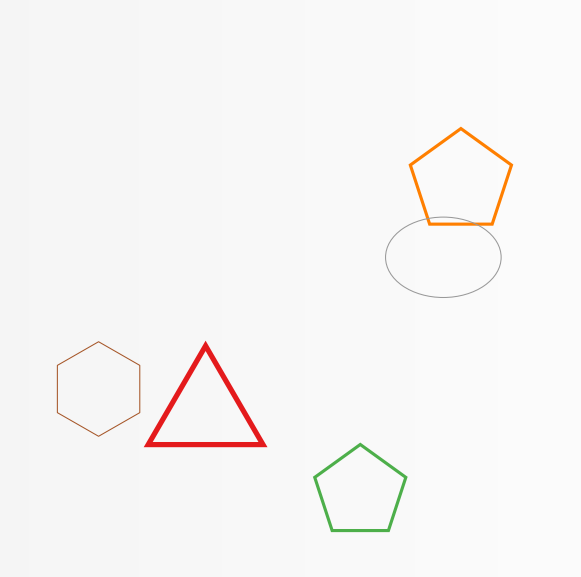[{"shape": "triangle", "thickness": 2.5, "radius": 0.57, "center": [0.354, 0.286]}, {"shape": "pentagon", "thickness": 1.5, "radius": 0.41, "center": [0.62, 0.147]}, {"shape": "pentagon", "thickness": 1.5, "radius": 0.46, "center": [0.793, 0.685]}, {"shape": "hexagon", "thickness": 0.5, "radius": 0.41, "center": [0.17, 0.326]}, {"shape": "oval", "thickness": 0.5, "radius": 0.5, "center": [0.763, 0.554]}]